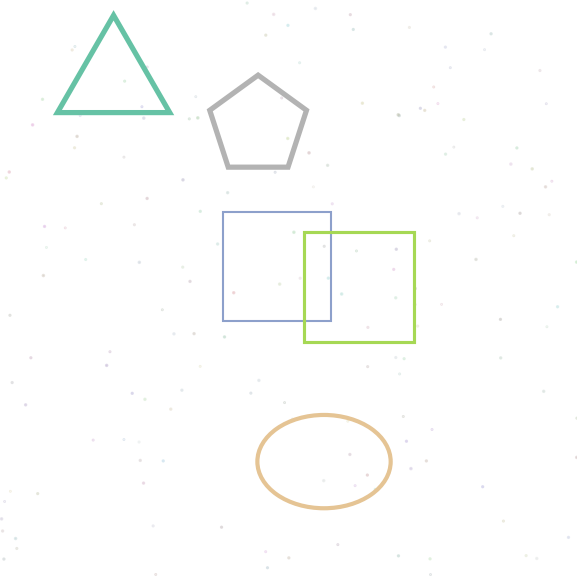[{"shape": "triangle", "thickness": 2.5, "radius": 0.56, "center": [0.197, 0.86]}, {"shape": "square", "thickness": 1, "radius": 0.47, "center": [0.479, 0.538]}, {"shape": "square", "thickness": 1.5, "radius": 0.48, "center": [0.621, 0.502]}, {"shape": "oval", "thickness": 2, "radius": 0.58, "center": [0.561, 0.2]}, {"shape": "pentagon", "thickness": 2.5, "radius": 0.44, "center": [0.447, 0.781]}]